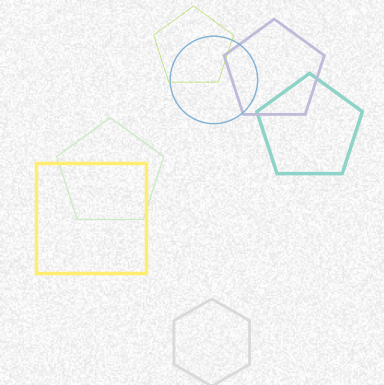[{"shape": "pentagon", "thickness": 2.5, "radius": 0.72, "center": [0.804, 0.666]}, {"shape": "pentagon", "thickness": 2, "radius": 0.68, "center": [0.712, 0.814]}, {"shape": "circle", "thickness": 1, "radius": 0.57, "center": [0.556, 0.792]}, {"shape": "pentagon", "thickness": 0.5, "radius": 0.55, "center": [0.503, 0.875]}, {"shape": "hexagon", "thickness": 2, "radius": 0.57, "center": [0.55, 0.11]}, {"shape": "pentagon", "thickness": 1, "radius": 0.73, "center": [0.286, 0.548]}, {"shape": "square", "thickness": 2.5, "radius": 0.71, "center": [0.236, 0.434]}]